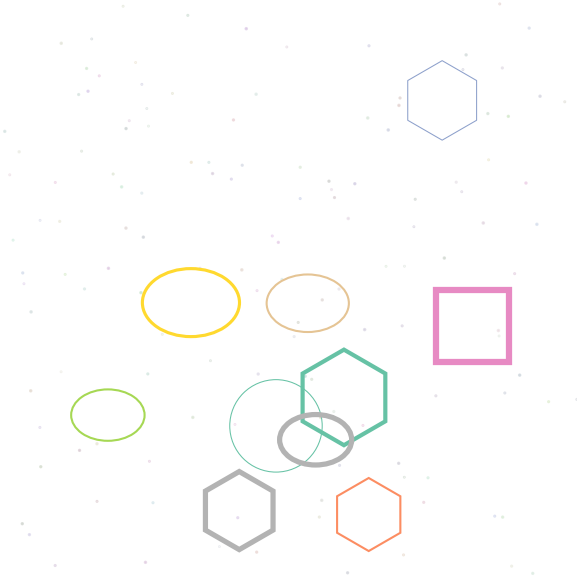[{"shape": "hexagon", "thickness": 2, "radius": 0.41, "center": [0.596, 0.311]}, {"shape": "circle", "thickness": 0.5, "radius": 0.4, "center": [0.478, 0.262]}, {"shape": "hexagon", "thickness": 1, "radius": 0.32, "center": [0.638, 0.108]}, {"shape": "hexagon", "thickness": 0.5, "radius": 0.34, "center": [0.766, 0.825]}, {"shape": "square", "thickness": 3, "radius": 0.31, "center": [0.818, 0.434]}, {"shape": "oval", "thickness": 1, "radius": 0.32, "center": [0.187, 0.28]}, {"shape": "oval", "thickness": 1.5, "radius": 0.42, "center": [0.331, 0.475]}, {"shape": "oval", "thickness": 1, "radius": 0.36, "center": [0.533, 0.474]}, {"shape": "oval", "thickness": 2.5, "radius": 0.31, "center": [0.547, 0.238]}, {"shape": "hexagon", "thickness": 2.5, "radius": 0.34, "center": [0.414, 0.115]}]